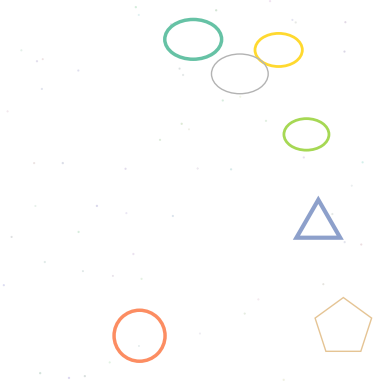[{"shape": "oval", "thickness": 2.5, "radius": 0.37, "center": [0.502, 0.898]}, {"shape": "circle", "thickness": 2.5, "radius": 0.33, "center": [0.362, 0.128]}, {"shape": "triangle", "thickness": 3, "radius": 0.33, "center": [0.827, 0.415]}, {"shape": "oval", "thickness": 2, "radius": 0.29, "center": [0.796, 0.651]}, {"shape": "oval", "thickness": 2, "radius": 0.31, "center": [0.724, 0.87]}, {"shape": "pentagon", "thickness": 1, "radius": 0.39, "center": [0.892, 0.15]}, {"shape": "oval", "thickness": 1, "radius": 0.37, "center": [0.623, 0.808]}]